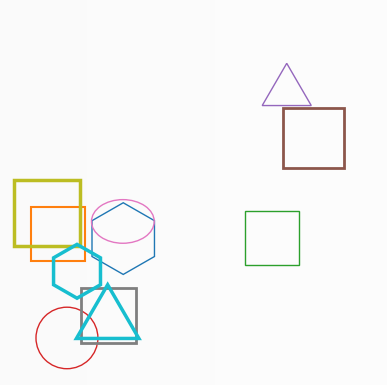[{"shape": "hexagon", "thickness": 1, "radius": 0.47, "center": [0.318, 0.38]}, {"shape": "square", "thickness": 1.5, "radius": 0.35, "center": [0.15, 0.392]}, {"shape": "square", "thickness": 1, "radius": 0.35, "center": [0.702, 0.382]}, {"shape": "circle", "thickness": 1, "radius": 0.4, "center": [0.173, 0.122]}, {"shape": "triangle", "thickness": 1, "radius": 0.37, "center": [0.74, 0.762]}, {"shape": "square", "thickness": 2, "radius": 0.39, "center": [0.809, 0.641]}, {"shape": "oval", "thickness": 1, "radius": 0.4, "center": [0.317, 0.425]}, {"shape": "square", "thickness": 2, "radius": 0.35, "center": [0.281, 0.181]}, {"shape": "square", "thickness": 2.5, "radius": 0.43, "center": [0.12, 0.447]}, {"shape": "triangle", "thickness": 2.5, "radius": 0.47, "center": [0.278, 0.167]}, {"shape": "hexagon", "thickness": 2.5, "radius": 0.35, "center": [0.199, 0.295]}]